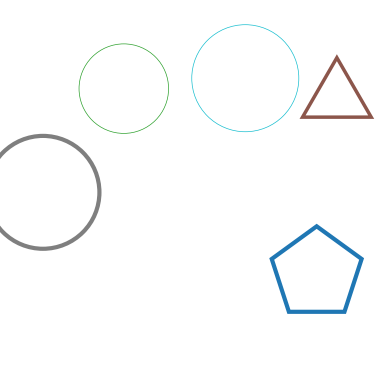[{"shape": "pentagon", "thickness": 3, "radius": 0.61, "center": [0.823, 0.289]}, {"shape": "circle", "thickness": 0.5, "radius": 0.58, "center": [0.322, 0.77]}, {"shape": "triangle", "thickness": 2.5, "radius": 0.51, "center": [0.875, 0.747]}, {"shape": "circle", "thickness": 3, "radius": 0.73, "center": [0.112, 0.5]}, {"shape": "circle", "thickness": 0.5, "radius": 0.7, "center": [0.637, 0.797]}]